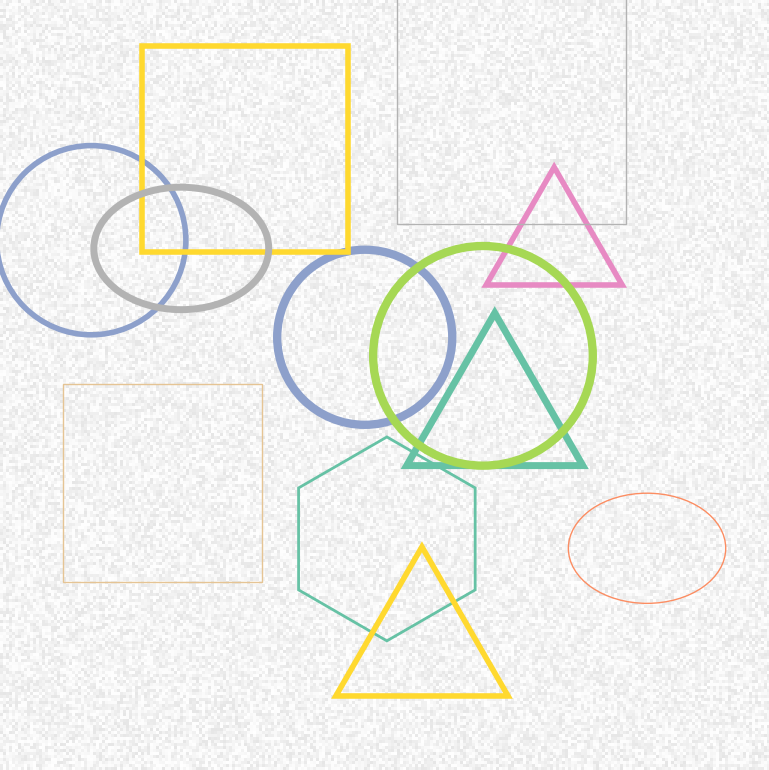[{"shape": "triangle", "thickness": 2.5, "radius": 0.66, "center": [0.643, 0.461]}, {"shape": "hexagon", "thickness": 1, "radius": 0.66, "center": [0.502, 0.3]}, {"shape": "oval", "thickness": 0.5, "radius": 0.51, "center": [0.84, 0.288]}, {"shape": "circle", "thickness": 3, "radius": 0.57, "center": [0.474, 0.562]}, {"shape": "circle", "thickness": 2, "radius": 0.61, "center": [0.119, 0.688]}, {"shape": "triangle", "thickness": 2, "radius": 0.51, "center": [0.72, 0.681]}, {"shape": "circle", "thickness": 3, "radius": 0.71, "center": [0.627, 0.538]}, {"shape": "square", "thickness": 2, "radius": 0.67, "center": [0.318, 0.806]}, {"shape": "triangle", "thickness": 2, "radius": 0.65, "center": [0.548, 0.161]}, {"shape": "square", "thickness": 0.5, "radius": 0.64, "center": [0.211, 0.373]}, {"shape": "oval", "thickness": 2.5, "radius": 0.57, "center": [0.235, 0.677]}, {"shape": "square", "thickness": 0.5, "radius": 0.75, "center": [0.664, 0.858]}]